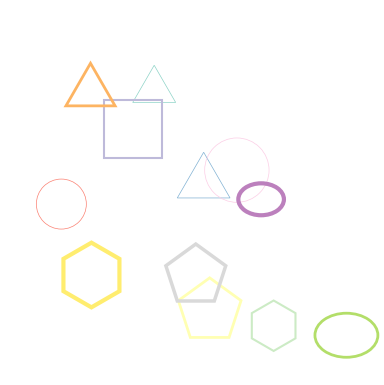[{"shape": "triangle", "thickness": 0.5, "radius": 0.32, "center": [0.401, 0.766]}, {"shape": "pentagon", "thickness": 2, "radius": 0.43, "center": [0.545, 0.193]}, {"shape": "square", "thickness": 1.5, "radius": 0.38, "center": [0.347, 0.665]}, {"shape": "circle", "thickness": 0.5, "radius": 0.32, "center": [0.159, 0.47]}, {"shape": "triangle", "thickness": 0.5, "radius": 0.4, "center": [0.529, 0.525]}, {"shape": "triangle", "thickness": 2, "radius": 0.37, "center": [0.235, 0.762]}, {"shape": "oval", "thickness": 2, "radius": 0.41, "center": [0.9, 0.129]}, {"shape": "circle", "thickness": 0.5, "radius": 0.42, "center": [0.615, 0.558]}, {"shape": "pentagon", "thickness": 2.5, "radius": 0.41, "center": [0.509, 0.284]}, {"shape": "oval", "thickness": 3, "radius": 0.3, "center": [0.678, 0.482]}, {"shape": "hexagon", "thickness": 1.5, "radius": 0.33, "center": [0.711, 0.154]}, {"shape": "hexagon", "thickness": 3, "radius": 0.42, "center": [0.237, 0.286]}]